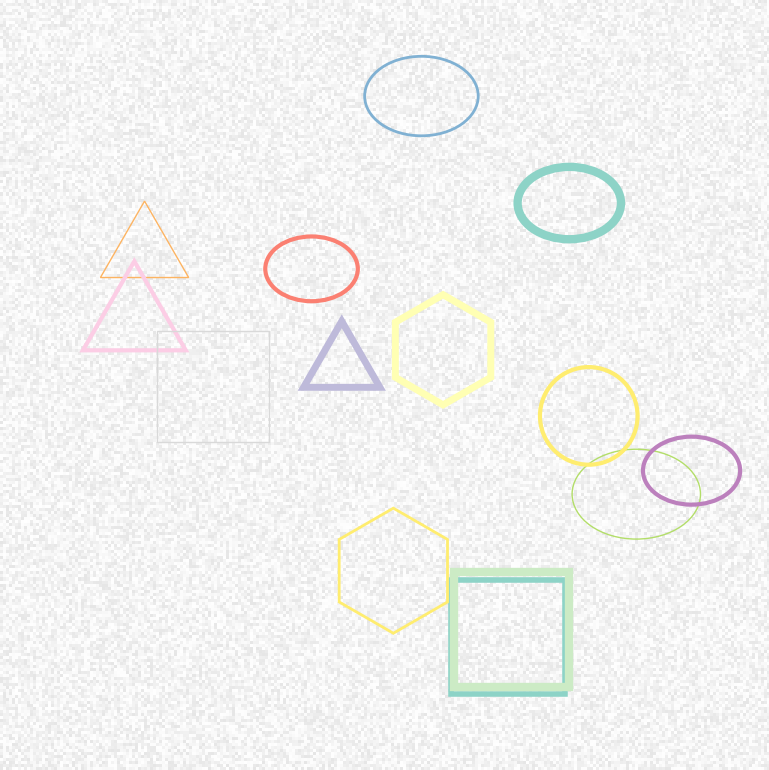[{"shape": "square", "thickness": 2, "radius": 0.37, "center": [0.659, 0.172]}, {"shape": "oval", "thickness": 3, "radius": 0.34, "center": [0.739, 0.736]}, {"shape": "hexagon", "thickness": 2.5, "radius": 0.36, "center": [0.575, 0.546]}, {"shape": "triangle", "thickness": 2.5, "radius": 0.29, "center": [0.444, 0.526]}, {"shape": "oval", "thickness": 1.5, "radius": 0.3, "center": [0.405, 0.651]}, {"shape": "oval", "thickness": 1, "radius": 0.37, "center": [0.547, 0.875]}, {"shape": "triangle", "thickness": 0.5, "radius": 0.33, "center": [0.188, 0.673]}, {"shape": "oval", "thickness": 0.5, "radius": 0.42, "center": [0.826, 0.358]}, {"shape": "triangle", "thickness": 1.5, "radius": 0.39, "center": [0.174, 0.584]}, {"shape": "square", "thickness": 0.5, "radius": 0.36, "center": [0.277, 0.498]}, {"shape": "oval", "thickness": 1.5, "radius": 0.32, "center": [0.898, 0.389]}, {"shape": "square", "thickness": 3, "radius": 0.37, "center": [0.664, 0.182]}, {"shape": "circle", "thickness": 1.5, "radius": 0.32, "center": [0.765, 0.46]}, {"shape": "hexagon", "thickness": 1, "radius": 0.41, "center": [0.511, 0.259]}]